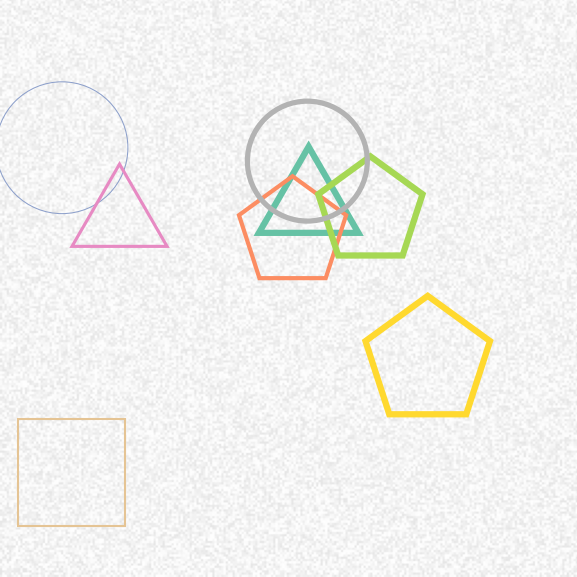[{"shape": "triangle", "thickness": 3, "radius": 0.5, "center": [0.534, 0.646]}, {"shape": "pentagon", "thickness": 2, "radius": 0.49, "center": [0.507, 0.596]}, {"shape": "circle", "thickness": 0.5, "radius": 0.57, "center": [0.107, 0.743]}, {"shape": "triangle", "thickness": 1.5, "radius": 0.47, "center": [0.207, 0.62]}, {"shape": "pentagon", "thickness": 3, "radius": 0.47, "center": [0.641, 0.633]}, {"shape": "pentagon", "thickness": 3, "radius": 0.57, "center": [0.741, 0.373]}, {"shape": "square", "thickness": 1, "radius": 0.47, "center": [0.124, 0.181]}, {"shape": "circle", "thickness": 2.5, "radius": 0.52, "center": [0.532, 0.72]}]